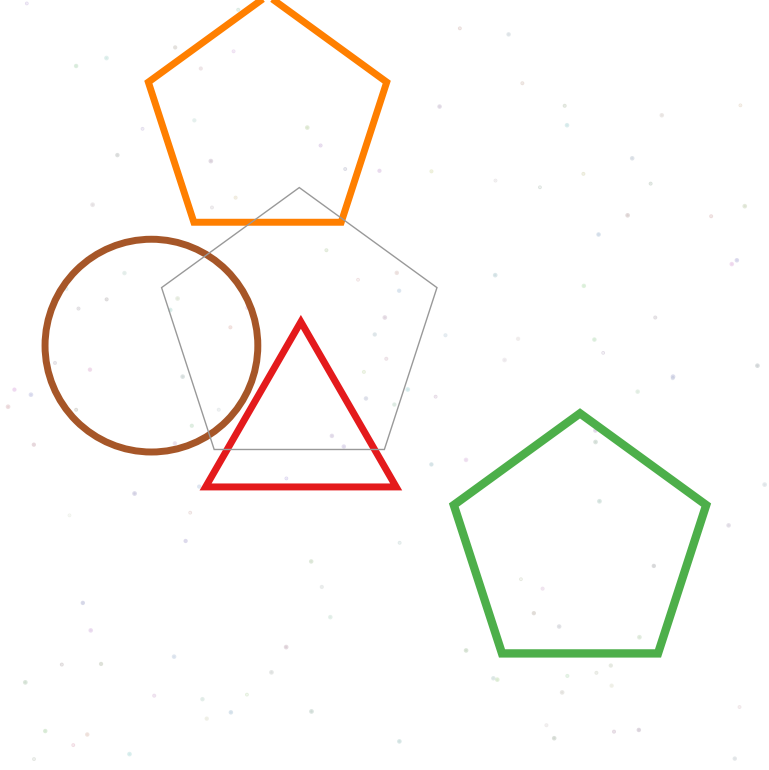[{"shape": "triangle", "thickness": 2.5, "radius": 0.71, "center": [0.391, 0.439]}, {"shape": "pentagon", "thickness": 3, "radius": 0.86, "center": [0.753, 0.291]}, {"shape": "pentagon", "thickness": 2.5, "radius": 0.81, "center": [0.347, 0.843]}, {"shape": "circle", "thickness": 2.5, "radius": 0.69, "center": [0.197, 0.551]}, {"shape": "pentagon", "thickness": 0.5, "radius": 0.94, "center": [0.389, 0.568]}]